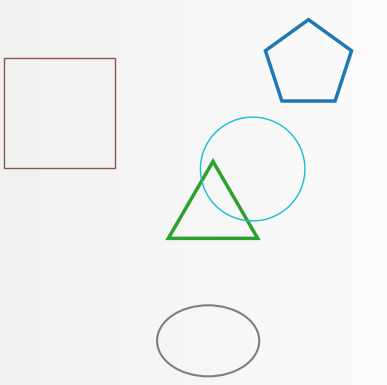[{"shape": "pentagon", "thickness": 2.5, "radius": 0.58, "center": [0.796, 0.832]}, {"shape": "triangle", "thickness": 2.5, "radius": 0.67, "center": [0.55, 0.447]}, {"shape": "square", "thickness": 1, "radius": 0.72, "center": [0.152, 0.706]}, {"shape": "oval", "thickness": 1.5, "radius": 0.66, "center": [0.537, 0.115]}, {"shape": "circle", "thickness": 1, "radius": 0.67, "center": [0.652, 0.561]}]